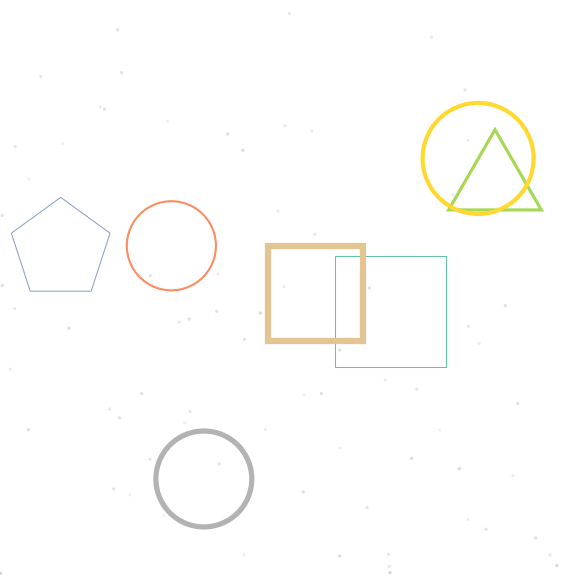[{"shape": "square", "thickness": 0.5, "radius": 0.48, "center": [0.676, 0.46]}, {"shape": "circle", "thickness": 1, "radius": 0.39, "center": [0.297, 0.574]}, {"shape": "pentagon", "thickness": 0.5, "radius": 0.45, "center": [0.105, 0.568]}, {"shape": "triangle", "thickness": 1.5, "radius": 0.46, "center": [0.857, 0.682]}, {"shape": "circle", "thickness": 2, "radius": 0.48, "center": [0.828, 0.725]}, {"shape": "square", "thickness": 3, "radius": 0.41, "center": [0.547, 0.491]}, {"shape": "circle", "thickness": 2.5, "radius": 0.42, "center": [0.353, 0.17]}]